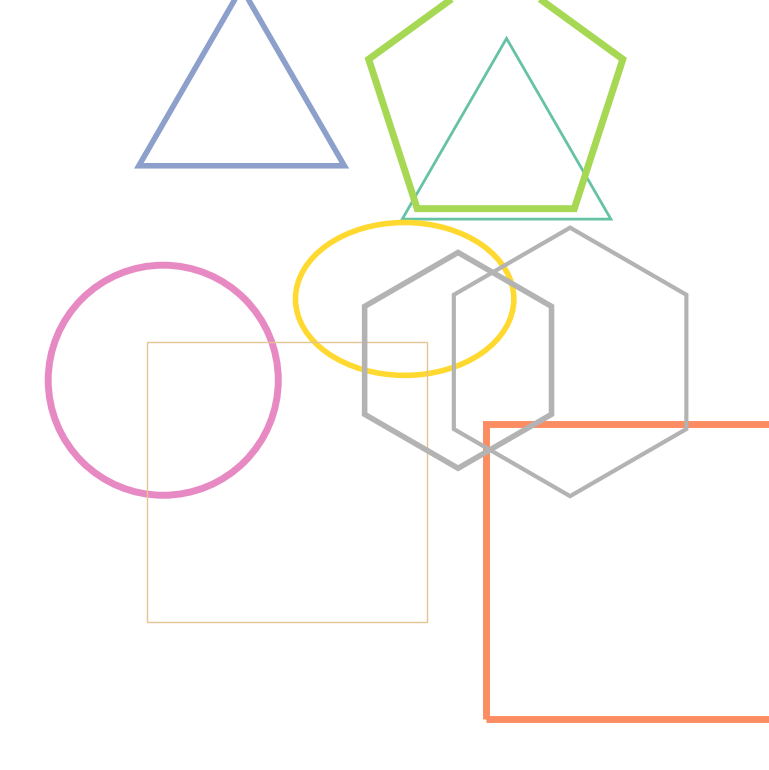[{"shape": "triangle", "thickness": 1, "radius": 0.78, "center": [0.658, 0.794]}, {"shape": "square", "thickness": 2.5, "radius": 0.96, "center": [0.822, 0.258]}, {"shape": "triangle", "thickness": 2, "radius": 0.77, "center": [0.314, 0.862]}, {"shape": "circle", "thickness": 2.5, "radius": 0.75, "center": [0.212, 0.506]}, {"shape": "pentagon", "thickness": 2.5, "radius": 0.87, "center": [0.644, 0.869]}, {"shape": "oval", "thickness": 2, "radius": 0.71, "center": [0.526, 0.612]}, {"shape": "square", "thickness": 0.5, "radius": 0.91, "center": [0.372, 0.374]}, {"shape": "hexagon", "thickness": 1.5, "radius": 0.87, "center": [0.74, 0.53]}, {"shape": "hexagon", "thickness": 2, "radius": 0.7, "center": [0.595, 0.532]}]